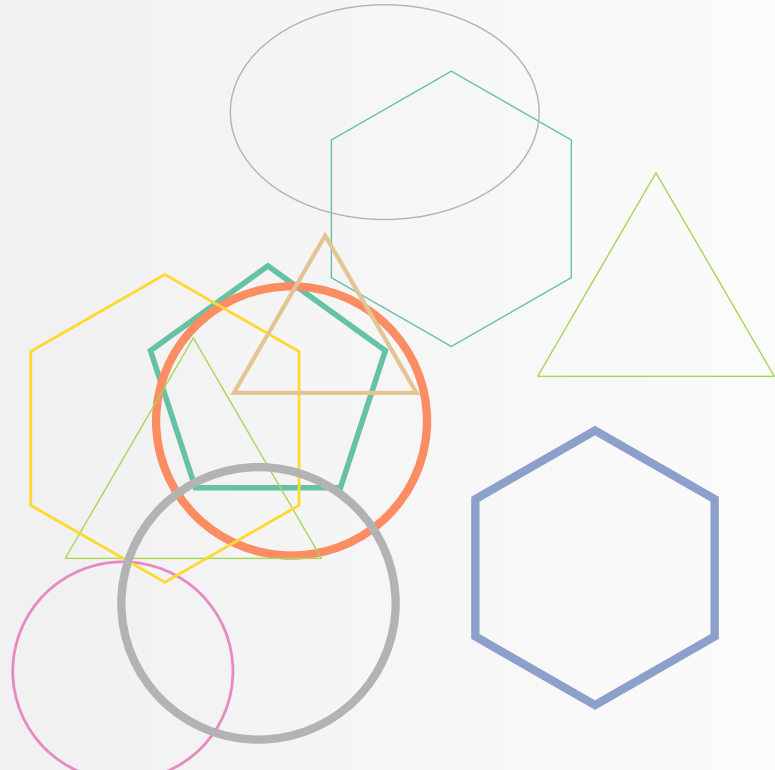[{"shape": "hexagon", "thickness": 0.5, "radius": 0.89, "center": [0.582, 0.729]}, {"shape": "pentagon", "thickness": 2, "radius": 0.8, "center": [0.346, 0.495]}, {"shape": "circle", "thickness": 3, "radius": 0.87, "center": [0.376, 0.453]}, {"shape": "hexagon", "thickness": 3, "radius": 0.89, "center": [0.768, 0.263]}, {"shape": "circle", "thickness": 1, "radius": 0.71, "center": [0.158, 0.128]}, {"shape": "triangle", "thickness": 0.5, "radius": 0.95, "center": [0.249, 0.37]}, {"shape": "triangle", "thickness": 0.5, "radius": 0.88, "center": [0.846, 0.599]}, {"shape": "hexagon", "thickness": 1, "radius": 1.0, "center": [0.213, 0.444]}, {"shape": "triangle", "thickness": 1.5, "radius": 0.68, "center": [0.42, 0.558]}, {"shape": "oval", "thickness": 0.5, "radius": 1.0, "center": [0.496, 0.854]}, {"shape": "circle", "thickness": 3, "radius": 0.88, "center": [0.334, 0.216]}]